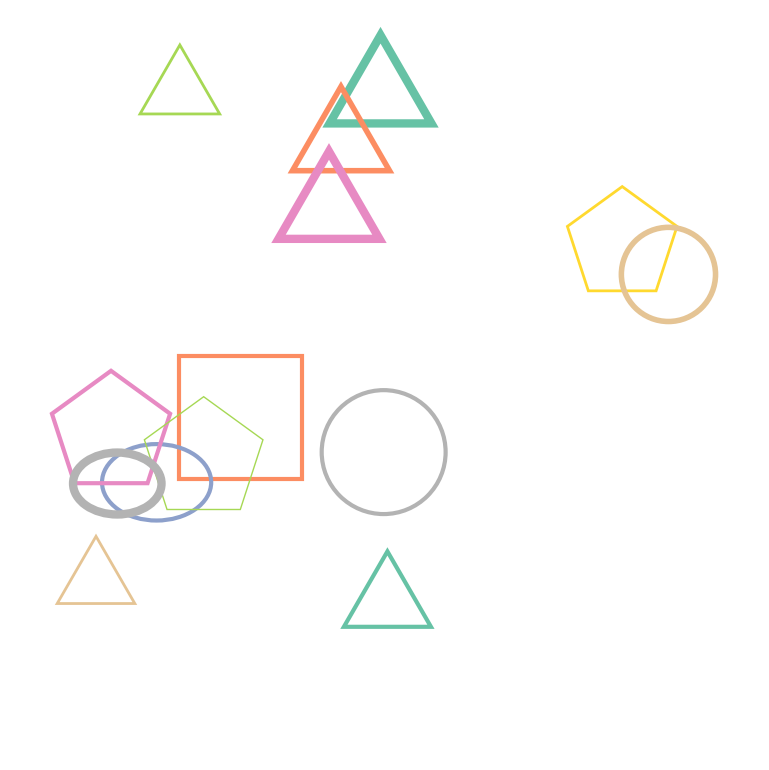[{"shape": "triangle", "thickness": 1.5, "radius": 0.33, "center": [0.503, 0.219]}, {"shape": "triangle", "thickness": 3, "radius": 0.38, "center": [0.494, 0.878]}, {"shape": "triangle", "thickness": 2, "radius": 0.36, "center": [0.443, 0.815]}, {"shape": "square", "thickness": 1.5, "radius": 0.4, "center": [0.312, 0.458]}, {"shape": "oval", "thickness": 1.5, "radius": 0.35, "center": [0.203, 0.374]}, {"shape": "pentagon", "thickness": 1.5, "radius": 0.4, "center": [0.144, 0.438]}, {"shape": "triangle", "thickness": 3, "radius": 0.38, "center": [0.427, 0.728]}, {"shape": "triangle", "thickness": 1, "radius": 0.3, "center": [0.234, 0.882]}, {"shape": "pentagon", "thickness": 0.5, "radius": 0.4, "center": [0.265, 0.404]}, {"shape": "pentagon", "thickness": 1, "radius": 0.37, "center": [0.808, 0.683]}, {"shape": "triangle", "thickness": 1, "radius": 0.29, "center": [0.125, 0.245]}, {"shape": "circle", "thickness": 2, "radius": 0.31, "center": [0.868, 0.644]}, {"shape": "oval", "thickness": 3, "radius": 0.29, "center": [0.152, 0.372]}, {"shape": "circle", "thickness": 1.5, "radius": 0.4, "center": [0.498, 0.413]}]